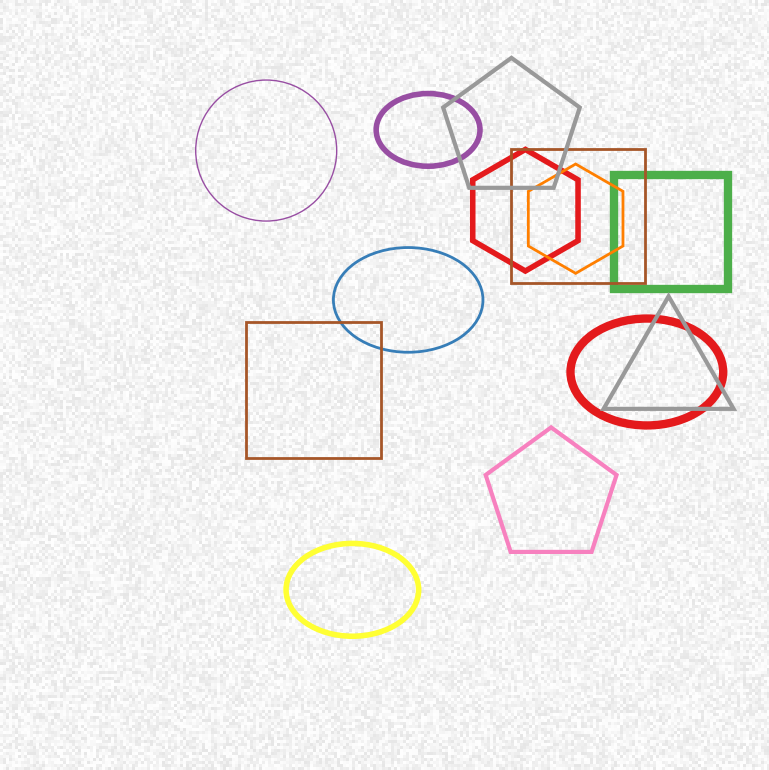[{"shape": "oval", "thickness": 3, "radius": 0.5, "center": [0.84, 0.517]}, {"shape": "hexagon", "thickness": 2, "radius": 0.39, "center": [0.682, 0.727]}, {"shape": "oval", "thickness": 1, "radius": 0.49, "center": [0.53, 0.611]}, {"shape": "square", "thickness": 3, "radius": 0.37, "center": [0.872, 0.699]}, {"shape": "circle", "thickness": 0.5, "radius": 0.46, "center": [0.346, 0.804]}, {"shape": "oval", "thickness": 2, "radius": 0.34, "center": [0.556, 0.831]}, {"shape": "hexagon", "thickness": 1, "radius": 0.35, "center": [0.748, 0.716]}, {"shape": "oval", "thickness": 2, "radius": 0.43, "center": [0.458, 0.234]}, {"shape": "square", "thickness": 1, "radius": 0.44, "center": [0.407, 0.493]}, {"shape": "square", "thickness": 1, "radius": 0.43, "center": [0.751, 0.719]}, {"shape": "pentagon", "thickness": 1.5, "radius": 0.45, "center": [0.716, 0.356]}, {"shape": "pentagon", "thickness": 1.5, "radius": 0.47, "center": [0.664, 0.832]}, {"shape": "triangle", "thickness": 1.5, "radius": 0.49, "center": [0.868, 0.518]}]